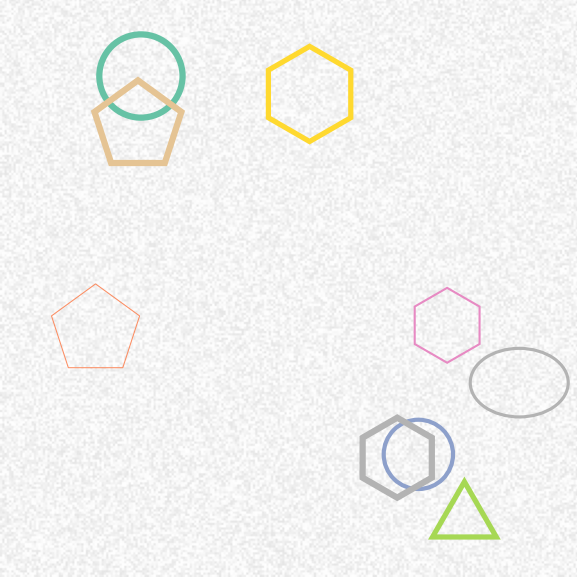[{"shape": "circle", "thickness": 3, "radius": 0.36, "center": [0.244, 0.868]}, {"shape": "pentagon", "thickness": 0.5, "radius": 0.4, "center": [0.165, 0.427]}, {"shape": "circle", "thickness": 2, "radius": 0.3, "center": [0.724, 0.212]}, {"shape": "hexagon", "thickness": 1, "radius": 0.32, "center": [0.774, 0.436]}, {"shape": "triangle", "thickness": 2.5, "radius": 0.32, "center": [0.804, 0.101]}, {"shape": "hexagon", "thickness": 2.5, "radius": 0.41, "center": [0.536, 0.836]}, {"shape": "pentagon", "thickness": 3, "radius": 0.4, "center": [0.239, 0.781]}, {"shape": "hexagon", "thickness": 3, "radius": 0.35, "center": [0.688, 0.207]}, {"shape": "oval", "thickness": 1.5, "radius": 0.42, "center": [0.899, 0.337]}]